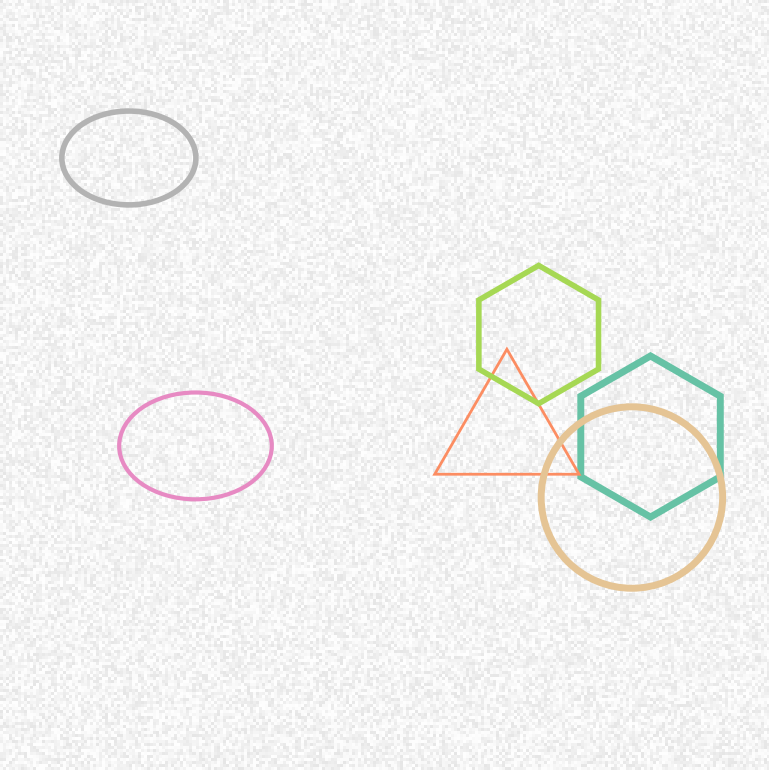[{"shape": "hexagon", "thickness": 2.5, "radius": 0.52, "center": [0.845, 0.433]}, {"shape": "triangle", "thickness": 1, "radius": 0.54, "center": [0.658, 0.438]}, {"shape": "oval", "thickness": 1.5, "radius": 0.5, "center": [0.254, 0.421]}, {"shape": "hexagon", "thickness": 2, "radius": 0.45, "center": [0.7, 0.566]}, {"shape": "circle", "thickness": 2.5, "radius": 0.59, "center": [0.821, 0.354]}, {"shape": "oval", "thickness": 2, "radius": 0.44, "center": [0.167, 0.795]}]